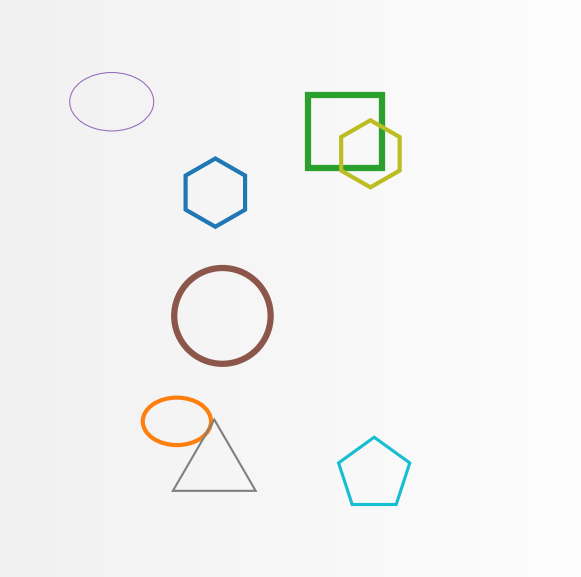[{"shape": "hexagon", "thickness": 2, "radius": 0.3, "center": [0.37, 0.666]}, {"shape": "oval", "thickness": 2, "radius": 0.29, "center": [0.304, 0.27]}, {"shape": "square", "thickness": 3, "radius": 0.32, "center": [0.594, 0.771]}, {"shape": "oval", "thickness": 0.5, "radius": 0.36, "center": [0.192, 0.823]}, {"shape": "circle", "thickness": 3, "radius": 0.41, "center": [0.383, 0.452]}, {"shape": "triangle", "thickness": 1, "radius": 0.41, "center": [0.369, 0.19]}, {"shape": "hexagon", "thickness": 2, "radius": 0.29, "center": [0.637, 0.733]}, {"shape": "pentagon", "thickness": 1.5, "radius": 0.32, "center": [0.644, 0.178]}]